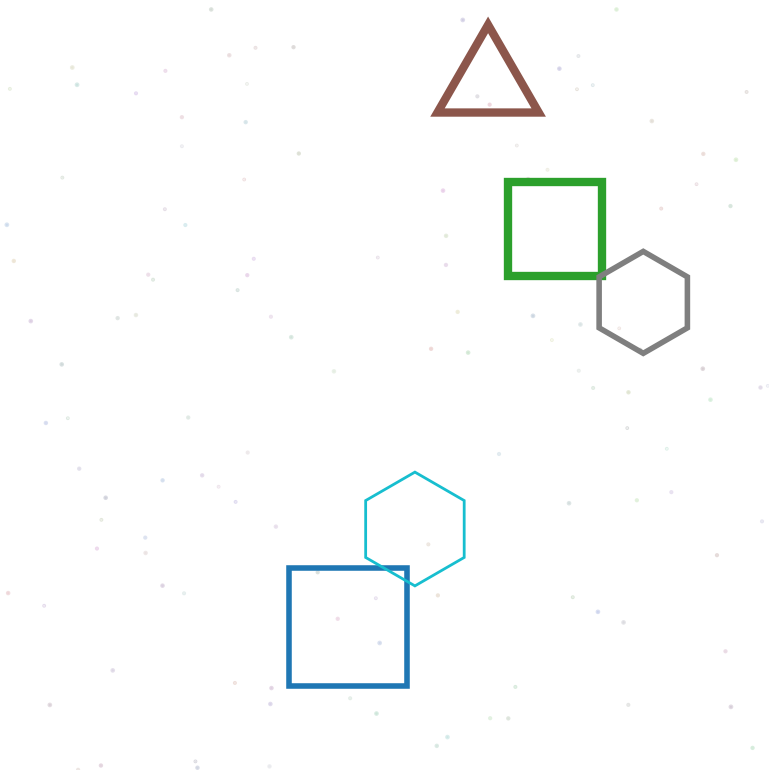[{"shape": "square", "thickness": 2, "radius": 0.38, "center": [0.452, 0.186]}, {"shape": "square", "thickness": 3, "radius": 0.3, "center": [0.721, 0.702]}, {"shape": "triangle", "thickness": 3, "radius": 0.38, "center": [0.634, 0.892]}, {"shape": "hexagon", "thickness": 2, "radius": 0.33, "center": [0.835, 0.607]}, {"shape": "hexagon", "thickness": 1, "radius": 0.37, "center": [0.539, 0.313]}]